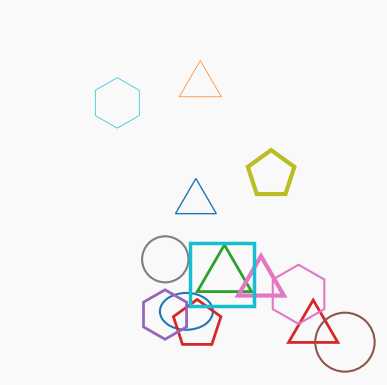[{"shape": "triangle", "thickness": 1, "radius": 0.3, "center": [0.506, 0.476]}, {"shape": "oval", "thickness": 1.5, "radius": 0.34, "center": [0.481, 0.191]}, {"shape": "triangle", "thickness": 0.5, "radius": 0.31, "center": [0.517, 0.78]}, {"shape": "triangle", "thickness": 2, "radius": 0.4, "center": [0.579, 0.283]}, {"shape": "triangle", "thickness": 2, "radius": 0.37, "center": [0.808, 0.147]}, {"shape": "pentagon", "thickness": 2, "radius": 0.32, "center": [0.509, 0.158]}, {"shape": "hexagon", "thickness": 2, "radius": 0.32, "center": [0.426, 0.183]}, {"shape": "circle", "thickness": 1.5, "radius": 0.38, "center": [0.89, 0.111]}, {"shape": "triangle", "thickness": 3, "radius": 0.34, "center": [0.674, 0.266]}, {"shape": "hexagon", "thickness": 1.5, "radius": 0.38, "center": [0.77, 0.236]}, {"shape": "circle", "thickness": 1.5, "radius": 0.3, "center": [0.426, 0.326]}, {"shape": "pentagon", "thickness": 3, "radius": 0.32, "center": [0.7, 0.547]}, {"shape": "hexagon", "thickness": 0.5, "radius": 0.33, "center": [0.303, 0.733]}, {"shape": "square", "thickness": 2.5, "radius": 0.41, "center": [0.572, 0.287]}]